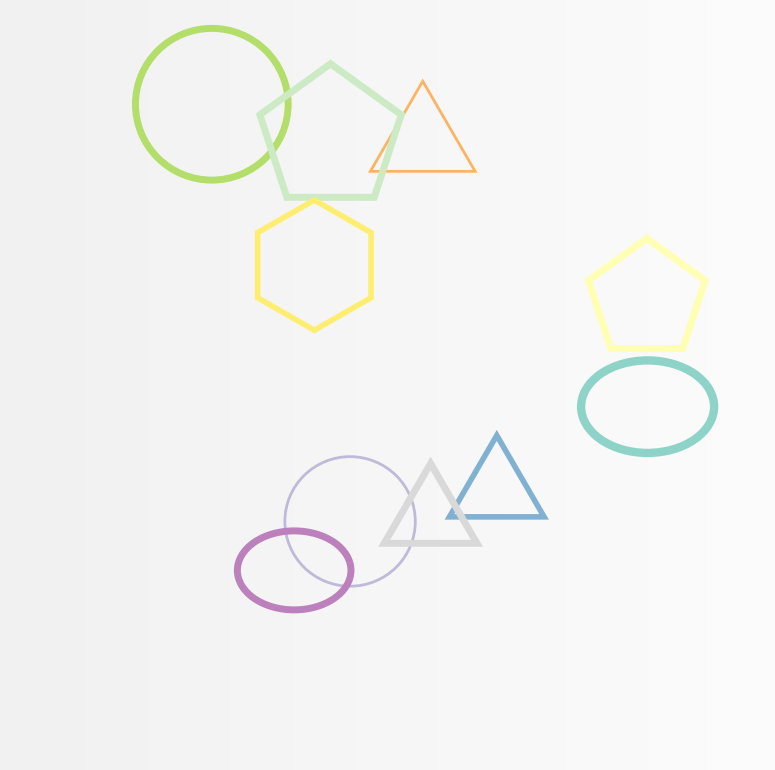[{"shape": "oval", "thickness": 3, "radius": 0.43, "center": [0.836, 0.472]}, {"shape": "pentagon", "thickness": 2.5, "radius": 0.4, "center": [0.835, 0.611]}, {"shape": "circle", "thickness": 1, "radius": 0.42, "center": [0.452, 0.323]}, {"shape": "triangle", "thickness": 2, "radius": 0.35, "center": [0.641, 0.364]}, {"shape": "triangle", "thickness": 1, "radius": 0.39, "center": [0.545, 0.817]}, {"shape": "circle", "thickness": 2.5, "radius": 0.49, "center": [0.273, 0.865]}, {"shape": "triangle", "thickness": 2.5, "radius": 0.35, "center": [0.556, 0.329]}, {"shape": "oval", "thickness": 2.5, "radius": 0.37, "center": [0.38, 0.259]}, {"shape": "pentagon", "thickness": 2.5, "radius": 0.48, "center": [0.427, 0.821]}, {"shape": "hexagon", "thickness": 2, "radius": 0.42, "center": [0.406, 0.656]}]